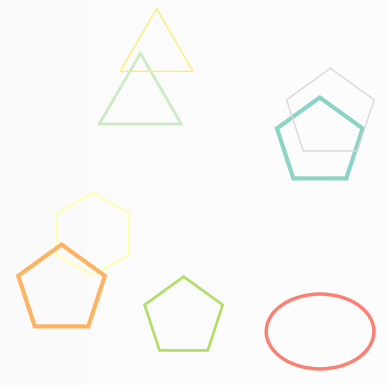[{"shape": "pentagon", "thickness": 3, "radius": 0.58, "center": [0.825, 0.631]}, {"shape": "hexagon", "thickness": 1.5, "radius": 0.54, "center": [0.24, 0.392]}, {"shape": "oval", "thickness": 2.5, "radius": 0.69, "center": [0.826, 0.139]}, {"shape": "pentagon", "thickness": 3, "radius": 0.59, "center": [0.159, 0.247]}, {"shape": "pentagon", "thickness": 2, "radius": 0.53, "center": [0.474, 0.175]}, {"shape": "pentagon", "thickness": 1, "radius": 0.59, "center": [0.852, 0.704]}, {"shape": "triangle", "thickness": 2, "radius": 0.61, "center": [0.362, 0.739]}, {"shape": "triangle", "thickness": 1, "radius": 0.54, "center": [0.404, 0.869]}]